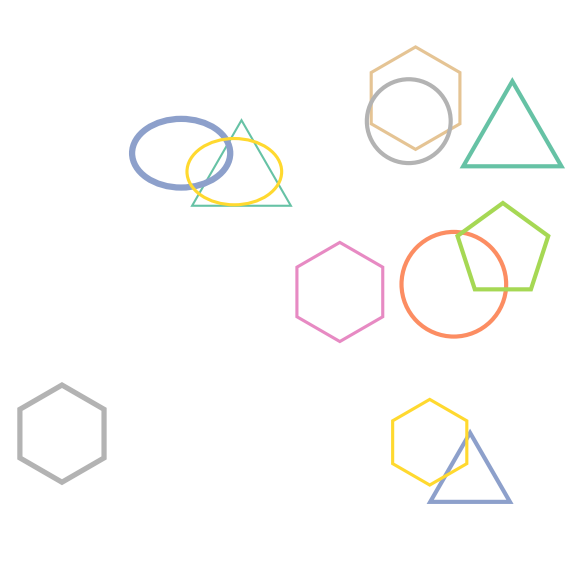[{"shape": "triangle", "thickness": 2, "radius": 0.49, "center": [0.887, 0.76]}, {"shape": "triangle", "thickness": 1, "radius": 0.49, "center": [0.418, 0.692]}, {"shape": "circle", "thickness": 2, "radius": 0.45, "center": [0.786, 0.507]}, {"shape": "oval", "thickness": 3, "radius": 0.42, "center": [0.314, 0.734]}, {"shape": "triangle", "thickness": 2, "radius": 0.4, "center": [0.814, 0.17]}, {"shape": "hexagon", "thickness": 1.5, "radius": 0.43, "center": [0.588, 0.494]}, {"shape": "pentagon", "thickness": 2, "radius": 0.41, "center": [0.871, 0.565]}, {"shape": "hexagon", "thickness": 1.5, "radius": 0.37, "center": [0.744, 0.233]}, {"shape": "oval", "thickness": 1.5, "radius": 0.41, "center": [0.406, 0.702]}, {"shape": "hexagon", "thickness": 1.5, "radius": 0.44, "center": [0.72, 0.829]}, {"shape": "circle", "thickness": 2, "radius": 0.36, "center": [0.708, 0.789]}, {"shape": "hexagon", "thickness": 2.5, "radius": 0.42, "center": [0.107, 0.248]}]